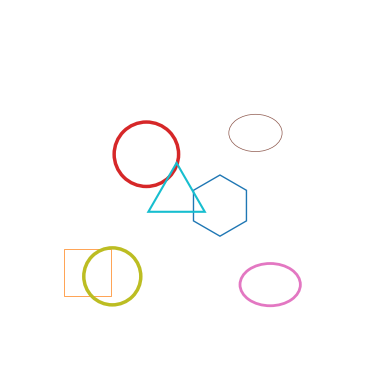[{"shape": "hexagon", "thickness": 1, "radius": 0.4, "center": [0.571, 0.466]}, {"shape": "square", "thickness": 0.5, "radius": 0.3, "center": [0.226, 0.293]}, {"shape": "circle", "thickness": 2.5, "radius": 0.42, "center": [0.38, 0.599]}, {"shape": "oval", "thickness": 0.5, "radius": 0.35, "center": [0.664, 0.655]}, {"shape": "oval", "thickness": 2, "radius": 0.39, "center": [0.702, 0.261]}, {"shape": "circle", "thickness": 2.5, "radius": 0.37, "center": [0.292, 0.282]}, {"shape": "triangle", "thickness": 1.5, "radius": 0.42, "center": [0.459, 0.492]}]